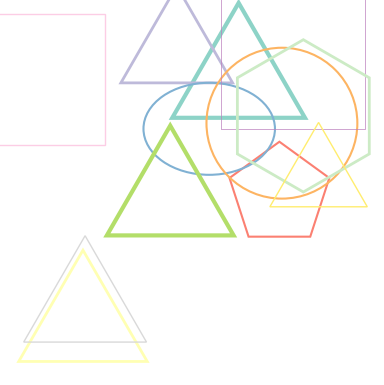[{"shape": "triangle", "thickness": 3, "radius": 0.99, "center": [0.62, 0.793]}, {"shape": "triangle", "thickness": 2, "radius": 0.96, "center": [0.216, 0.157]}, {"shape": "triangle", "thickness": 2, "radius": 0.84, "center": [0.459, 0.869]}, {"shape": "pentagon", "thickness": 1.5, "radius": 0.68, "center": [0.726, 0.496]}, {"shape": "oval", "thickness": 1.5, "radius": 0.85, "center": [0.543, 0.665]}, {"shape": "circle", "thickness": 1.5, "radius": 0.98, "center": [0.732, 0.68]}, {"shape": "triangle", "thickness": 3, "radius": 0.95, "center": [0.442, 0.484]}, {"shape": "square", "thickness": 1, "radius": 0.85, "center": [0.104, 0.793]}, {"shape": "triangle", "thickness": 1, "radius": 0.92, "center": [0.221, 0.204]}, {"shape": "square", "thickness": 0.5, "radius": 0.93, "center": [0.761, 0.852]}, {"shape": "hexagon", "thickness": 2, "radius": 0.99, "center": [0.788, 0.699]}, {"shape": "triangle", "thickness": 1, "radius": 0.73, "center": [0.827, 0.536]}]